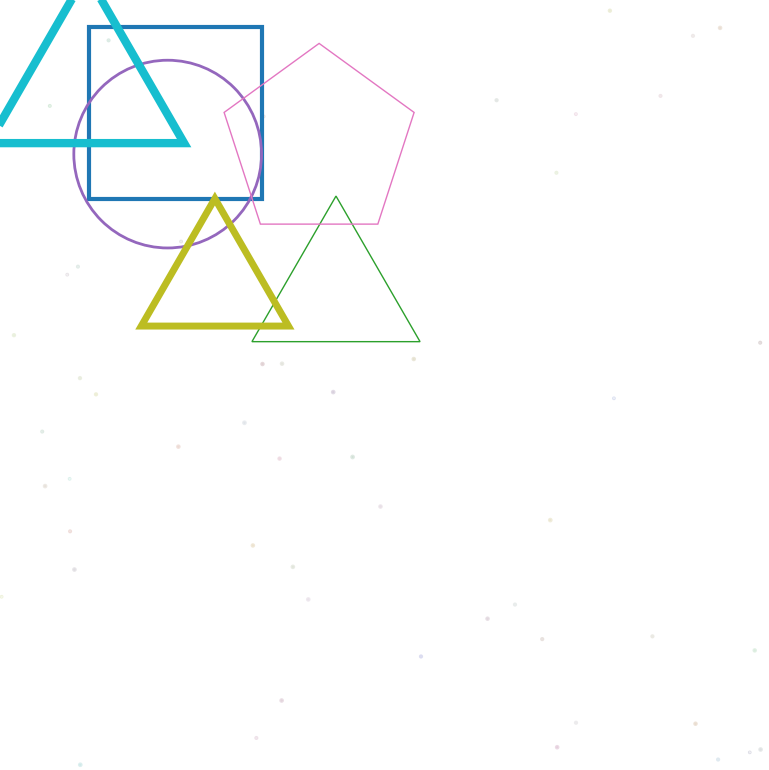[{"shape": "square", "thickness": 1.5, "radius": 0.56, "center": [0.228, 0.853]}, {"shape": "triangle", "thickness": 0.5, "radius": 0.63, "center": [0.436, 0.619]}, {"shape": "circle", "thickness": 1, "radius": 0.61, "center": [0.218, 0.8]}, {"shape": "pentagon", "thickness": 0.5, "radius": 0.65, "center": [0.414, 0.814]}, {"shape": "triangle", "thickness": 2.5, "radius": 0.55, "center": [0.279, 0.632]}, {"shape": "triangle", "thickness": 3, "radius": 0.73, "center": [0.112, 0.887]}]